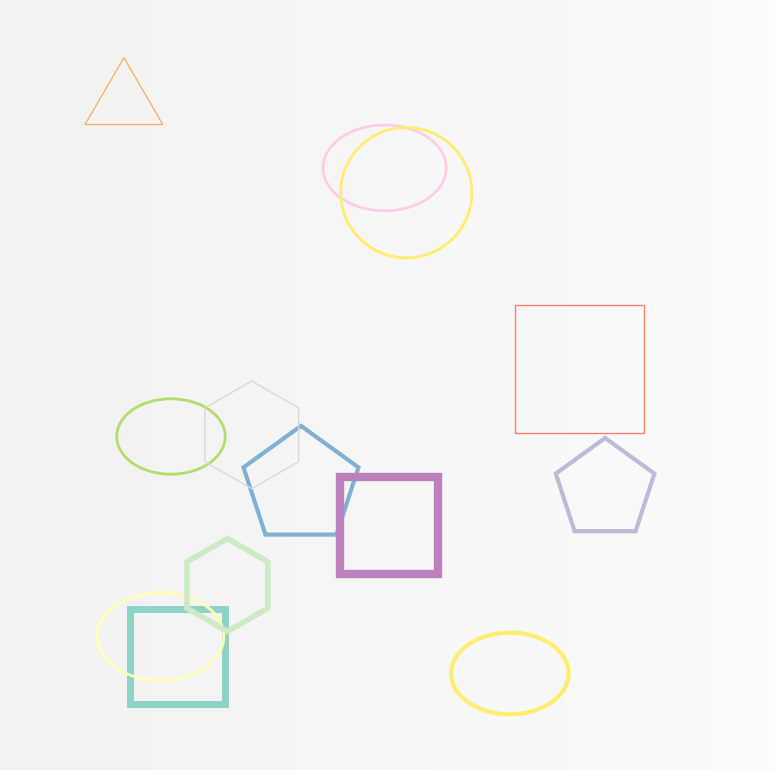[{"shape": "square", "thickness": 2.5, "radius": 0.31, "center": [0.229, 0.148]}, {"shape": "oval", "thickness": 1, "radius": 0.41, "center": [0.207, 0.173]}, {"shape": "pentagon", "thickness": 1.5, "radius": 0.33, "center": [0.781, 0.364]}, {"shape": "square", "thickness": 0.5, "radius": 0.42, "center": [0.748, 0.52]}, {"shape": "pentagon", "thickness": 1.5, "radius": 0.39, "center": [0.388, 0.369]}, {"shape": "triangle", "thickness": 0.5, "radius": 0.29, "center": [0.16, 0.867]}, {"shape": "oval", "thickness": 1, "radius": 0.35, "center": [0.221, 0.433]}, {"shape": "oval", "thickness": 1, "radius": 0.4, "center": [0.496, 0.782]}, {"shape": "hexagon", "thickness": 0.5, "radius": 0.35, "center": [0.325, 0.435]}, {"shape": "square", "thickness": 3, "radius": 0.32, "center": [0.502, 0.317]}, {"shape": "hexagon", "thickness": 2, "radius": 0.3, "center": [0.293, 0.24]}, {"shape": "circle", "thickness": 1, "radius": 0.42, "center": [0.524, 0.75]}, {"shape": "oval", "thickness": 1.5, "radius": 0.38, "center": [0.658, 0.125]}]